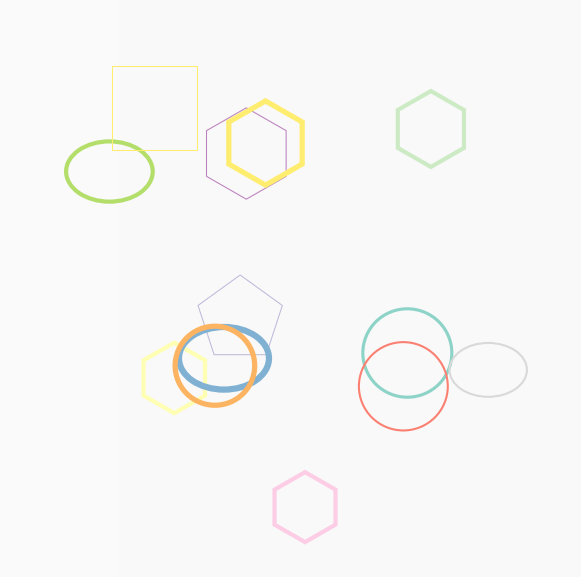[{"shape": "circle", "thickness": 1.5, "radius": 0.38, "center": [0.701, 0.388]}, {"shape": "hexagon", "thickness": 2, "radius": 0.31, "center": [0.3, 0.345]}, {"shape": "pentagon", "thickness": 0.5, "radius": 0.38, "center": [0.413, 0.447]}, {"shape": "circle", "thickness": 1, "radius": 0.38, "center": [0.694, 0.33]}, {"shape": "oval", "thickness": 3, "radius": 0.39, "center": [0.385, 0.379]}, {"shape": "circle", "thickness": 2.5, "radius": 0.34, "center": [0.37, 0.366]}, {"shape": "oval", "thickness": 2, "radius": 0.37, "center": [0.188, 0.702]}, {"shape": "hexagon", "thickness": 2, "radius": 0.3, "center": [0.525, 0.121]}, {"shape": "oval", "thickness": 1, "radius": 0.33, "center": [0.84, 0.359]}, {"shape": "hexagon", "thickness": 0.5, "radius": 0.4, "center": [0.424, 0.733]}, {"shape": "hexagon", "thickness": 2, "radius": 0.33, "center": [0.741, 0.776]}, {"shape": "hexagon", "thickness": 2.5, "radius": 0.36, "center": [0.457, 0.751]}, {"shape": "square", "thickness": 0.5, "radius": 0.36, "center": [0.266, 0.813]}]